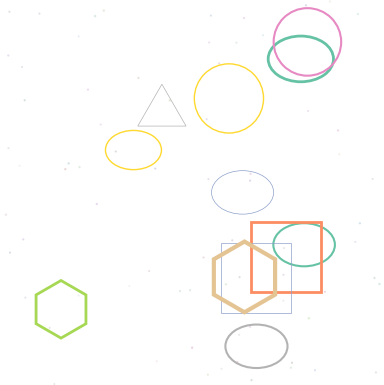[{"shape": "oval", "thickness": 2, "radius": 0.42, "center": [0.781, 0.847]}, {"shape": "oval", "thickness": 1.5, "radius": 0.4, "center": [0.79, 0.364]}, {"shape": "square", "thickness": 2, "radius": 0.46, "center": [0.743, 0.333]}, {"shape": "square", "thickness": 0.5, "radius": 0.46, "center": [0.664, 0.278]}, {"shape": "oval", "thickness": 0.5, "radius": 0.4, "center": [0.63, 0.5]}, {"shape": "circle", "thickness": 1.5, "radius": 0.44, "center": [0.798, 0.891]}, {"shape": "hexagon", "thickness": 2, "radius": 0.37, "center": [0.158, 0.197]}, {"shape": "oval", "thickness": 1, "radius": 0.36, "center": [0.347, 0.61]}, {"shape": "circle", "thickness": 1, "radius": 0.45, "center": [0.595, 0.744]}, {"shape": "hexagon", "thickness": 3, "radius": 0.46, "center": [0.635, 0.281]}, {"shape": "oval", "thickness": 1.5, "radius": 0.4, "center": [0.666, 0.101]}, {"shape": "triangle", "thickness": 0.5, "radius": 0.36, "center": [0.421, 0.709]}]